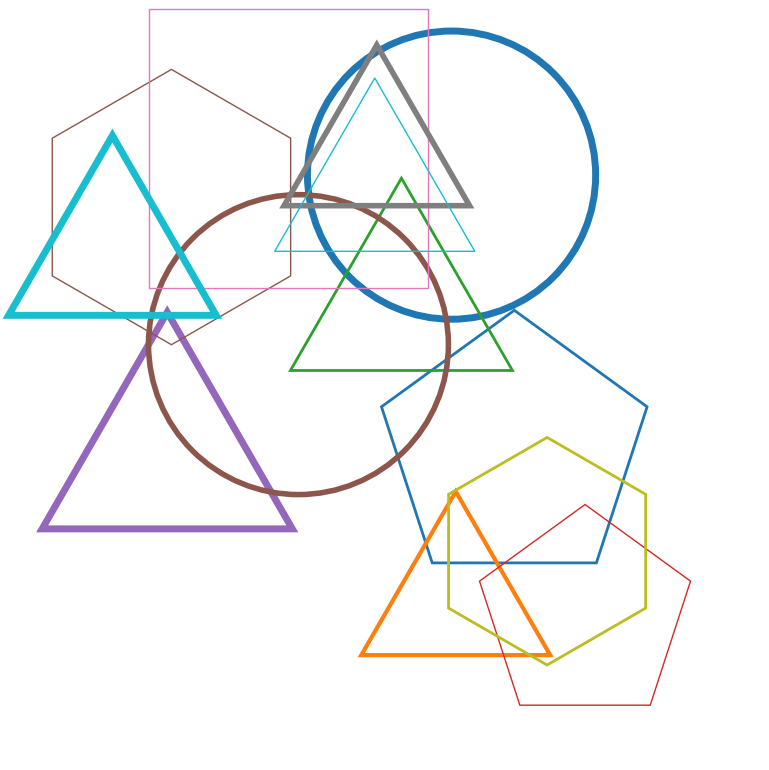[{"shape": "circle", "thickness": 2.5, "radius": 0.94, "center": [0.586, 0.773]}, {"shape": "pentagon", "thickness": 1, "radius": 0.91, "center": [0.668, 0.416]}, {"shape": "triangle", "thickness": 1.5, "radius": 0.71, "center": [0.592, 0.22]}, {"shape": "triangle", "thickness": 1, "radius": 0.83, "center": [0.521, 0.602]}, {"shape": "pentagon", "thickness": 0.5, "radius": 0.72, "center": [0.76, 0.201]}, {"shape": "triangle", "thickness": 2.5, "radius": 0.94, "center": [0.217, 0.407]}, {"shape": "circle", "thickness": 2, "radius": 0.97, "center": [0.388, 0.552]}, {"shape": "hexagon", "thickness": 0.5, "radius": 0.89, "center": [0.223, 0.731]}, {"shape": "square", "thickness": 0.5, "radius": 0.9, "center": [0.375, 0.807]}, {"shape": "triangle", "thickness": 2, "radius": 0.7, "center": [0.489, 0.802]}, {"shape": "hexagon", "thickness": 1, "radius": 0.74, "center": [0.711, 0.284]}, {"shape": "triangle", "thickness": 0.5, "radius": 0.75, "center": [0.487, 0.749]}, {"shape": "triangle", "thickness": 2.5, "radius": 0.78, "center": [0.146, 0.668]}]